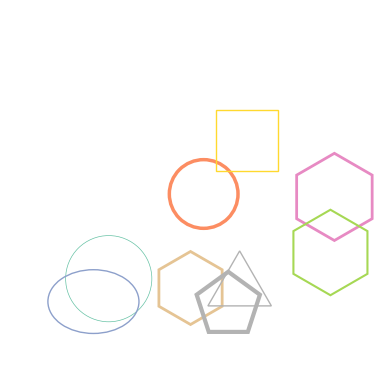[{"shape": "circle", "thickness": 0.5, "radius": 0.56, "center": [0.282, 0.276]}, {"shape": "circle", "thickness": 2.5, "radius": 0.45, "center": [0.529, 0.496]}, {"shape": "oval", "thickness": 1, "radius": 0.59, "center": [0.243, 0.217]}, {"shape": "hexagon", "thickness": 2, "radius": 0.57, "center": [0.869, 0.489]}, {"shape": "hexagon", "thickness": 1.5, "radius": 0.56, "center": [0.858, 0.344]}, {"shape": "square", "thickness": 1, "radius": 0.4, "center": [0.642, 0.635]}, {"shape": "hexagon", "thickness": 2, "radius": 0.47, "center": [0.495, 0.252]}, {"shape": "triangle", "thickness": 1, "radius": 0.48, "center": [0.622, 0.253]}, {"shape": "pentagon", "thickness": 3, "radius": 0.43, "center": [0.593, 0.208]}]